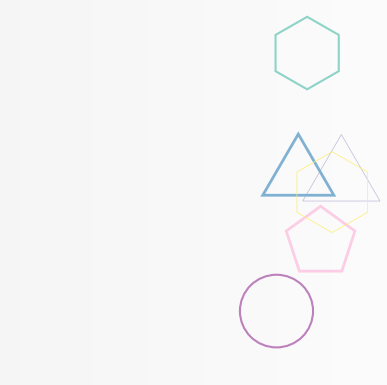[{"shape": "hexagon", "thickness": 1.5, "radius": 0.47, "center": [0.793, 0.862]}, {"shape": "triangle", "thickness": 0.5, "radius": 0.58, "center": [0.881, 0.535]}, {"shape": "triangle", "thickness": 2, "radius": 0.53, "center": [0.77, 0.546]}, {"shape": "pentagon", "thickness": 2, "radius": 0.47, "center": [0.827, 0.371]}, {"shape": "circle", "thickness": 1.5, "radius": 0.47, "center": [0.714, 0.192]}, {"shape": "hexagon", "thickness": 0.5, "radius": 0.53, "center": [0.857, 0.501]}]